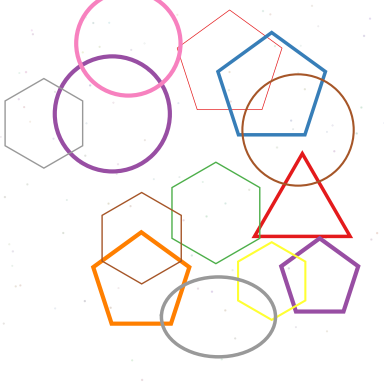[{"shape": "triangle", "thickness": 2.5, "radius": 0.72, "center": [0.785, 0.458]}, {"shape": "pentagon", "thickness": 0.5, "radius": 0.72, "center": [0.596, 0.831]}, {"shape": "pentagon", "thickness": 2.5, "radius": 0.73, "center": [0.706, 0.769]}, {"shape": "hexagon", "thickness": 1, "radius": 0.66, "center": [0.561, 0.447]}, {"shape": "pentagon", "thickness": 3, "radius": 0.53, "center": [0.83, 0.276]}, {"shape": "circle", "thickness": 3, "radius": 0.75, "center": [0.292, 0.704]}, {"shape": "pentagon", "thickness": 3, "radius": 0.66, "center": [0.367, 0.265]}, {"shape": "hexagon", "thickness": 1.5, "radius": 0.5, "center": [0.706, 0.27]}, {"shape": "circle", "thickness": 1.5, "radius": 0.72, "center": [0.774, 0.662]}, {"shape": "hexagon", "thickness": 1, "radius": 0.59, "center": [0.368, 0.381]}, {"shape": "circle", "thickness": 3, "radius": 0.68, "center": [0.333, 0.887]}, {"shape": "oval", "thickness": 2.5, "radius": 0.74, "center": [0.567, 0.177]}, {"shape": "hexagon", "thickness": 1, "radius": 0.58, "center": [0.114, 0.68]}]